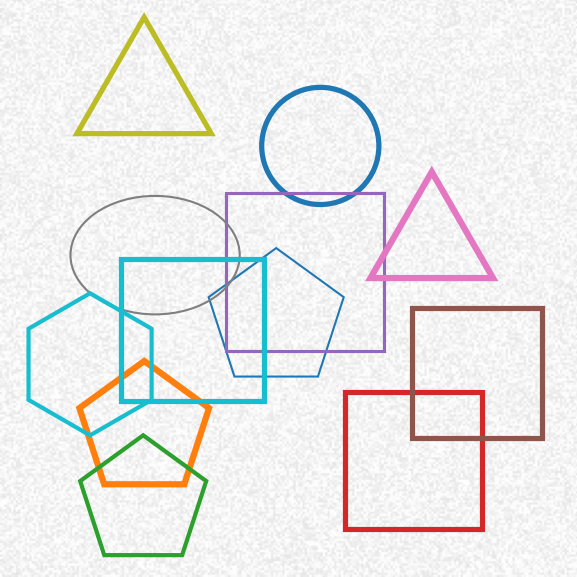[{"shape": "circle", "thickness": 2.5, "radius": 0.51, "center": [0.555, 0.746]}, {"shape": "pentagon", "thickness": 1, "radius": 0.61, "center": [0.478, 0.447]}, {"shape": "pentagon", "thickness": 3, "radius": 0.59, "center": [0.25, 0.256]}, {"shape": "pentagon", "thickness": 2, "radius": 0.57, "center": [0.248, 0.131]}, {"shape": "square", "thickness": 2.5, "radius": 0.59, "center": [0.716, 0.202]}, {"shape": "square", "thickness": 1.5, "radius": 0.68, "center": [0.529, 0.529]}, {"shape": "square", "thickness": 2.5, "radius": 0.56, "center": [0.826, 0.353]}, {"shape": "triangle", "thickness": 3, "radius": 0.61, "center": [0.748, 0.579]}, {"shape": "oval", "thickness": 1, "radius": 0.73, "center": [0.269, 0.557]}, {"shape": "triangle", "thickness": 2.5, "radius": 0.67, "center": [0.25, 0.835]}, {"shape": "hexagon", "thickness": 2, "radius": 0.62, "center": [0.156, 0.368]}, {"shape": "square", "thickness": 2.5, "radius": 0.62, "center": [0.333, 0.428]}]